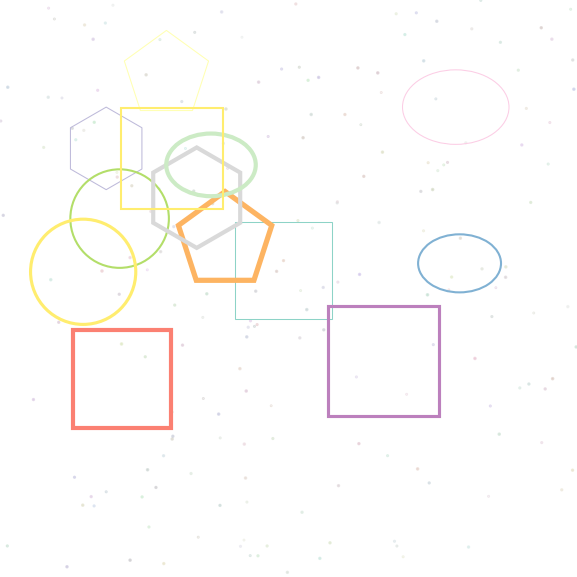[{"shape": "square", "thickness": 0.5, "radius": 0.42, "center": [0.491, 0.531]}, {"shape": "pentagon", "thickness": 0.5, "radius": 0.38, "center": [0.288, 0.87]}, {"shape": "hexagon", "thickness": 0.5, "radius": 0.36, "center": [0.184, 0.742]}, {"shape": "square", "thickness": 2, "radius": 0.42, "center": [0.211, 0.343]}, {"shape": "oval", "thickness": 1, "radius": 0.36, "center": [0.796, 0.543]}, {"shape": "pentagon", "thickness": 2.5, "radius": 0.42, "center": [0.39, 0.583]}, {"shape": "circle", "thickness": 1, "radius": 0.43, "center": [0.207, 0.621]}, {"shape": "oval", "thickness": 0.5, "radius": 0.46, "center": [0.789, 0.814]}, {"shape": "hexagon", "thickness": 2, "radius": 0.43, "center": [0.341, 0.657]}, {"shape": "square", "thickness": 1.5, "radius": 0.48, "center": [0.664, 0.374]}, {"shape": "oval", "thickness": 2, "radius": 0.39, "center": [0.365, 0.714]}, {"shape": "circle", "thickness": 1.5, "radius": 0.46, "center": [0.144, 0.529]}, {"shape": "square", "thickness": 1, "radius": 0.44, "center": [0.298, 0.724]}]